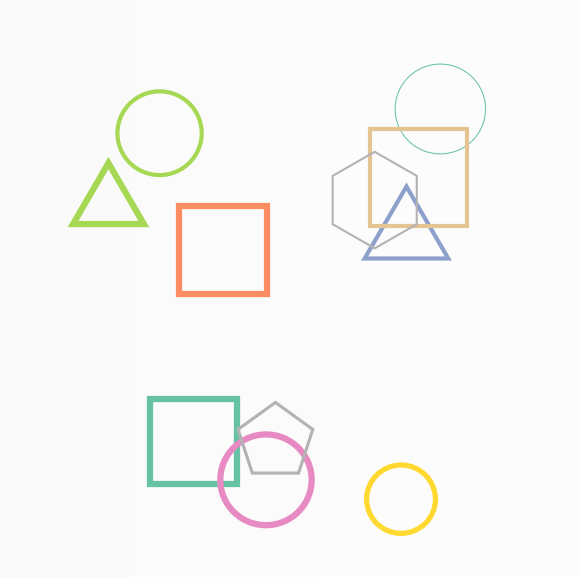[{"shape": "circle", "thickness": 0.5, "radius": 0.39, "center": [0.758, 0.81]}, {"shape": "square", "thickness": 3, "radius": 0.37, "center": [0.333, 0.235]}, {"shape": "square", "thickness": 3, "radius": 0.38, "center": [0.384, 0.566]}, {"shape": "triangle", "thickness": 2, "radius": 0.42, "center": [0.699, 0.593]}, {"shape": "circle", "thickness": 3, "radius": 0.39, "center": [0.458, 0.168]}, {"shape": "circle", "thickness": 2, "radius": 0.36, "center": [0.275, 0.768]}, {"shape": "triangle", "thickness": 3, "radius": 0.35, "center": [0.187, 0.646]}, {"shape": "circle", "thickness": 2.5, "radius": 0.3, "center": [0.69, 0.135]}, {"shape": "square", "thickness": 2, "radius": 0.42, "center": [0.72, 0.692]}, {"shape": "hexagon", "thickness": 1, "radius": 0.42, "center": [0.645, 0.653]}, {"shape": "pentagon", "thickness": 1.5, "radius": 0.34, "center": [0.474, 0.235]}]